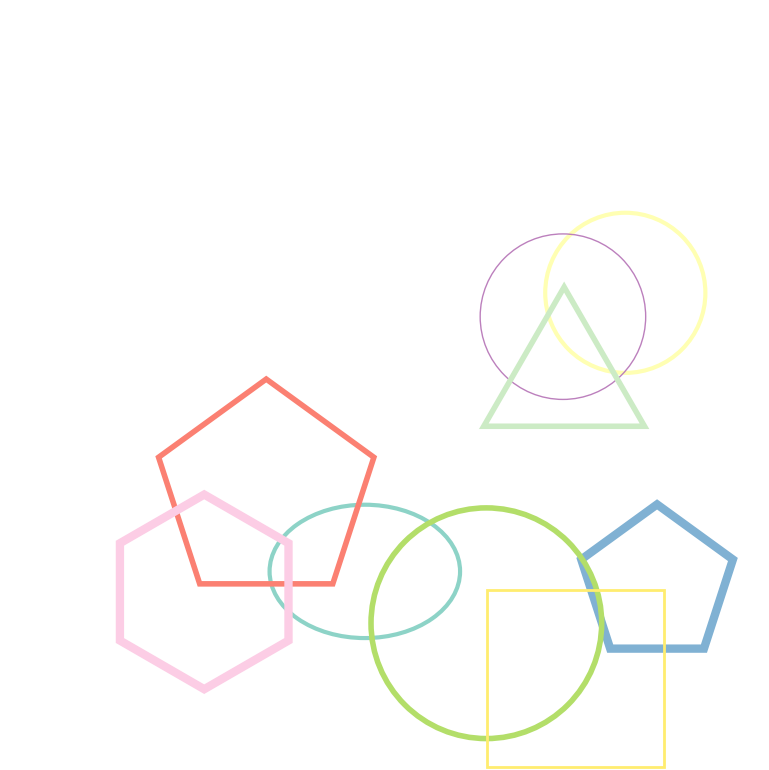[{"shape": "oval", "thickness": 1.5, "radius": 0.62, "center": [0.474, 0.258]}, {"shape": "circle", "thickness": 1.5, "radius": 0.52, "center": [0.812, 0.62]}, {"shape": "pentagon", "thickness": 2, "radius": 0.73, "center": [0.346, 0.361]}, {"shape": "pentagon", "thickness": 3, "radius": 0.52, "center": [0.853, 0.241]}, {"shape": "circle", "thickness": 2, "radius": 0.75, "center": [0.632, 0.191]}, {"shape": "hexagon", "thickness": 3, "radius": 0.63, "center": [0.265, 0.231]}, {"shape": "circle", "thickness": 0.5, "radius": 0.54, "center": [0.731, 0.589]}, {"shape": "triangle", "thickness": 2, "radius": 0.6, "center": [0.733, 0.507]}, {"shape": "square", "thickness": 1, "radius": 0.58, "center": [0.748, 0.119]}]